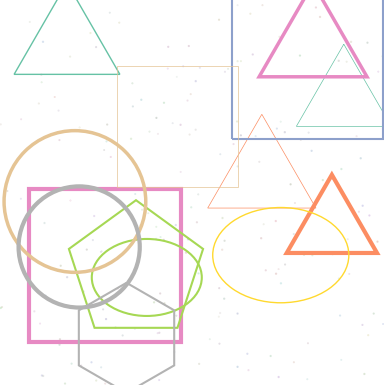[{"shape": "triangle", "thickness": 1, "radius": 0.79, "center": [0.174, 0.886]}, {"shape": "triangle", "thickness": 0.5, "radius": 0.71, "center": [0.893, 0.743]}, {"shape": "triangle", "thickness": 0.5, "radius": 0.81, "center": [0.68, 0.541]}, {"shape": "triangle", "thickness": 3, "radius": 0.68, "center": [0.862, 0.411]}, {"shape": "square", "thickness": 1.5, "radius": 0.98, "center": [0.798, 0.836]}, {"shape": "square", "thickness": 3, "radius": 0.99, "center": [0.273, 0.311]}, {"shape": "triangle", "thickness": 2.5, "radius": 0.81, "center": [0.813, 0.881]}, {"shape": "pentagon", "thickness": 1.5, "radius": 0.92, "center": [0.353, 0.297]}, {"shape": "oval", "thickness": 1.5, "radius": 0.71, "center": [0.381, 0.279]}, {"shape": "oval", "thickness": 1, "radius": 0.88, "center": [0.729, 0.337]}, {"shape": "square", "thickness": 0.5, "radius": 0.79, "center": [0.46, 0.671]}, {"shape": "circle", "thickness": 2.5, "radius": 0.92, "center": [0.195, 0.477]}, {"shape": "hexagon", "thickness": 1.5, "radius": 0.72, "center": [0.329, 0.122]}, {"shape": "circle", "thickness": 3, "radius": 0.79, "center": [0.206, 0.359]}]